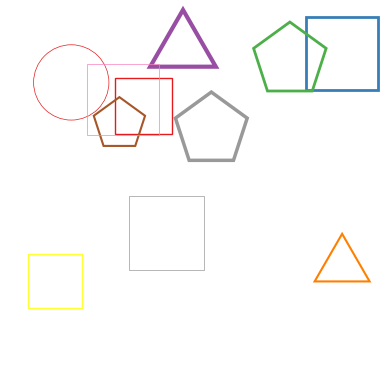[{"shape": "circle", "thickness": 0.5, "radius": 0.49, "center": [0.185, 0.786]}, {"shape": "square", "thickness": 1, "radius": 0.37, "center": [0.373, 0.724]}, {"shape": "square", "thickness": 2, "radius": 0.47, "center": [0.889, 0.861]}, {"shape": "pentagon", "thickness": 2, "radius": 0.5, "center": [0.753, 0.844]}, {"shape": "triangle", "thickness": 3, "radius": 0.49, "center": [0.475, 0.876]}, {"shape": "triangle", "thickness": 1.5, "radius": 0.41, "center": [0.889, 0.31]}, {"shape": "square", "thickness": 1, "radius": 0.35, "center": [0.143, 0.27]}, {"shape": "pentagon", "thickness": 1.5, "radius": 0.35, "center": [0.31, 0.678]}, {"shape": "square", "thickness": 0.5, "radius": 0.46, "center": [0.319, 0.742]}, {"shape": "square", "thickness": 0.5, "radius": 0.48, "center": [0.432, 0.395]}, {"shape": "pentagon", "thickness": 2.5, "radius": 0.49, "center": [0.549, 0.663]}]